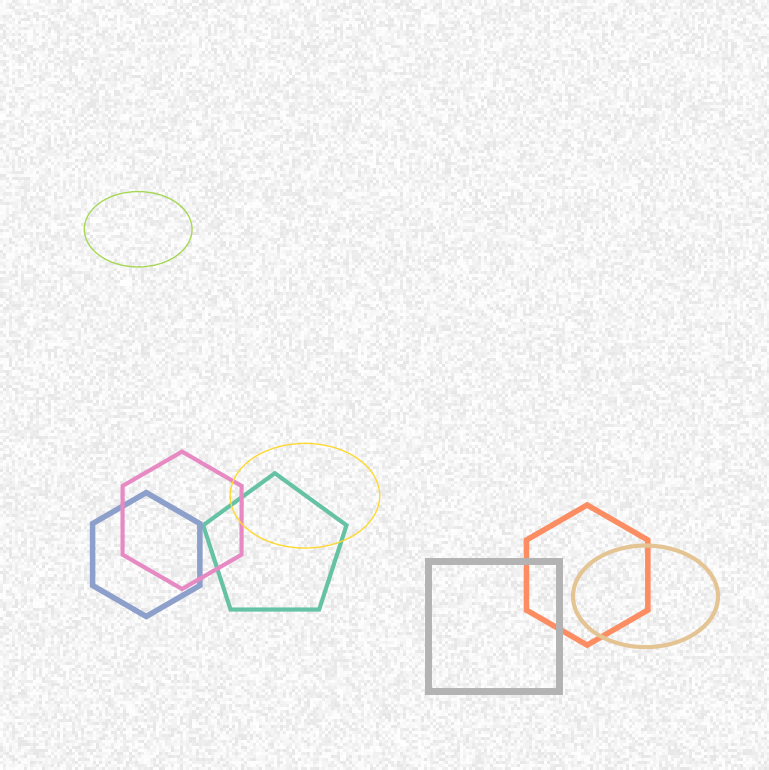[{"shape": "pentagon", "thickness": 1.5, "radius": 0.49, "center": [0.357, 0.288]}, {"shape": "hexagon", "thickness": 2, "radius": 0.45, "center": [0.763, 0.253]}, {"shape": "hexagon", "thickness": 2, "radius": 0.4, "center": [0.19, 0.28]}, {"shape": "hexagon", "thickness": 1.5, "radius": 0.45, "center": [0.236, 0.324]}, {"shape": "oval", "thickness": 0.5, "radius": 0.35, "center": [0.179, 0.702]}, {"shape": "oval", "thickness": 0.5, "radius": 0.49, "center": [0.396, 0.356]}, {"shape": "oval", "thickness": 1.5, "radius": 0.47, "center": [0.838, 0.226]}, {"shape": "square", "thickness": 2.5, "radius": 0.42, "center": [0.641, 0.187]}]